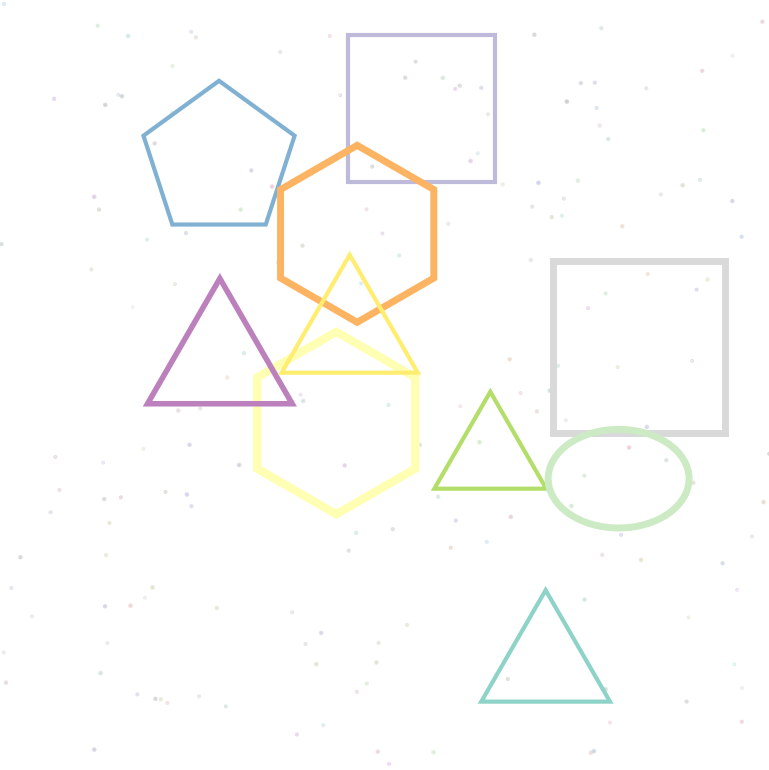[{"shape": "triangle", "thickness": 1.5, "radius": 0.48, "center": [0.709, 0.137]}, {"shape": "hexagon", "thickness": 3, "radius": 0.59, "center": [0.437, 0.451]}, {"shape": "square", "thickness": 1.5, "radius": 0.48, "center": [0.547, 0.86]}, {"shape": "pentagon", "thickness": 1.5, "radius": 0.52, "center": [0.284, 0.792]}, {"shape": "hexagon", "thickness": 2.5, "radius": 0.57, "center": [0.464, 0.696]}, {"shape": "triangle", "thickness": 1.5, "radius": 0.42, "center": [0.637, 0.407]}, {"shape": "square", "thickness": 2.5, "radius": 0.56, "center": [0.83, 0.549]}, {"shape": "triangle", "thickness": 2, "radius": 0.54, "center": [0.286, 0.53]}, {"shape": "oval", "thickness": 2.5, "radius": 0.46, "center": [0.803, 0.378]}, {"shape": "triangle", "thickness": 1.5, "radius": 0.51, "center": [0.454, 0.567]}]